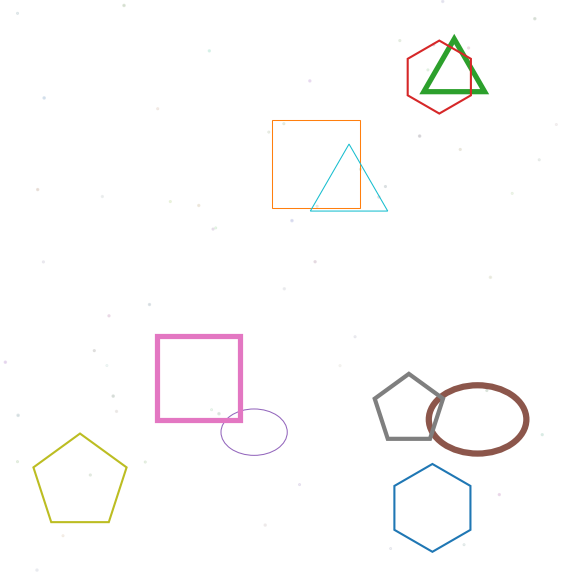[{"shape": "hexagon", "thickness": 1, "radius": 0.38, "center": [0.749, 0.12]}, {"shape": "square", "thickness": 0.5, "radius": 0.38, "center": [0.548, 0.716]}, {"shape": "triangle", "thickness": 2.5, "radius": 0.3, "center": [0.787, 0.871]}, {"shape": "hexagon", "thickness": 1, "radius": 0.32, "center": [0.761, 0.866]}, {"shape": "oval", "thickness": 0.5, "radius": 0.29, "center": [0.44, 0.251]}, {"shape": "oval", "thickness": 3, "radius": 0.42, "center": [0.827, 0.273]}, {"shape": "square", "thickness": 2.5, "radius": 0.36, "center": [0.343, 0.345]}, {"shape": "pentagon", "thickness": 2, "radius": 0.31, "center": [0.708, 0.29]}, {"shape": "pentagon", "thickness": 1, "radius": 0.42, "center": [0.139, 0.164]}, {"shape": "triangle", "thickness": 0.5, "radius": 0.39, "center": [0.604, 0.672]}]